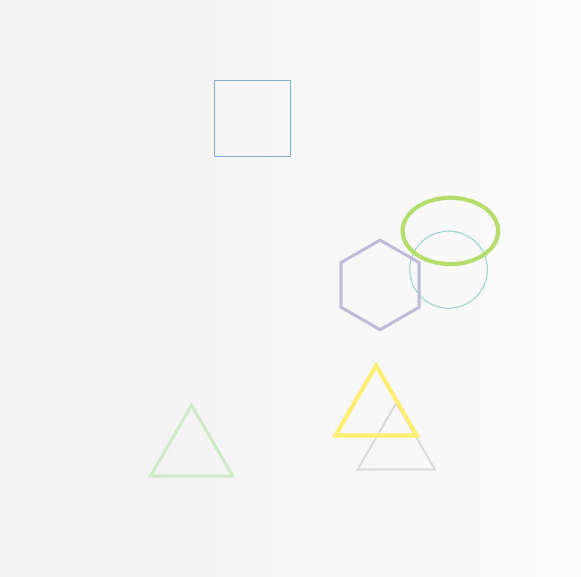[{"shape": "circle", "thickness": 0.5, "radius": 0.33, "center": [0.772, 0.532]}, {"shape": "hexagon", "thickness": 1.5, "radius": 0.39, "center": [0.654, 0.506]}, {"shape": "square", "thickness": 0.5, "radius": 0.33, "center": [0.434, 0.795]}, {"shape": "oval", "thickness": 2, "radius": 0.41, "center": [0.775, 0.599]}, {"shape": "triangle", "thickness": 1, "radius": 0.38, "center": [0.682, 0.225]}, {"shape": "triangle", "thickness": 1.5, "radius": 0.41, "center": [0.33, 0.216]}, {"shape": "triangle", "thickness": 2, "radius": 0.4, "center": [0.647, 0.285]}]